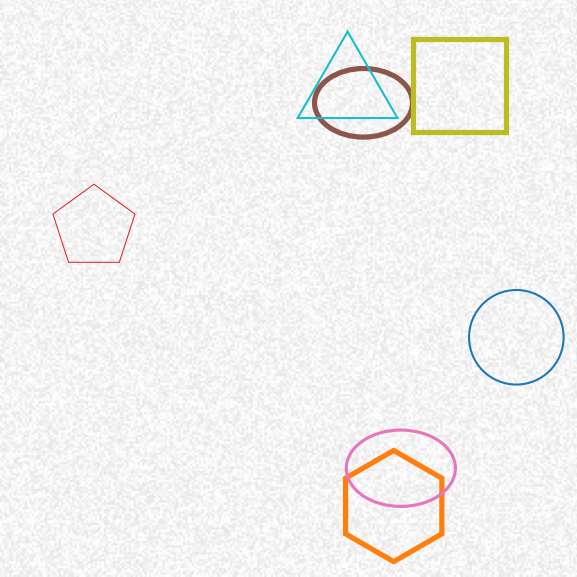[{"shape": "circle", "thickness": 1, "radius": 0.41, "center": [0.894, 0.415]}, {"shape": "hexagon", "thickness": 2.5, "radius": 0.48, "center": [0.682, 0.123]}, {"shape": "pentagon", "thickness": 0.5, "radius": 0.37, "center": [0.163, 0.605]}, {"shape": "oval", "thickness": 2.5, "radius": 0.42, "center": [0.63, 0.821]}, {"shape": "oval", "thickness": 1.5, "radius": 0.47, "center": [0.694, 0.188]}, {"shape": "square", "thickness": 2.5, "radius": 0.4, "center": [0.796, 0.852]}, {"shape": "triangle", "thickness": 1, "radius": 0.5, "center": [0.602, 0.845]}]